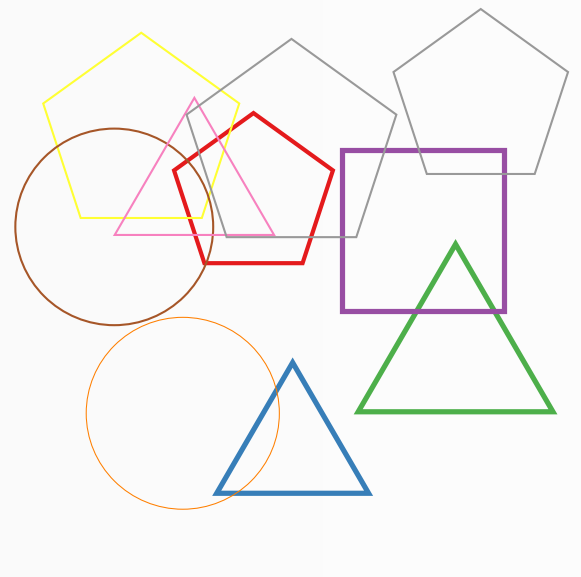[{"shape": "pentagon", "thickness": 2, "radius": 0.72, "center": [0.436, 0.66]}, {"shape": "triangle", "thickness": 2.5, "radius": 0.75, "center": [0.503, 0.22]}, {"shape": "triangle", "thickness": 2.5, "radius": 0.97, "center": [0.784, 0.383]}, {"shape": "square", "thickness": 2.5, "radius": 0.7, "center": [0.728, 0.6]}, {"shape": "circle", "thickness": 0.5, "radius": 0.83, "center": [0.314, 0.283]}, {"shape": "pentagon", "thickness": 1, "radius": 0.89, "center": [0.243, 0.765]}, {"shape": "circle", "thickness": 1, "radius": 0.85, "center": [0.197, 0.606]}, {"shape": "triangle", "thickness": 1, "radius": 0.79, "center": [0.334, 0.671]}, {"shape": "pentagon", "thickness": 1, "radius": 0.79, "center": [0.827, 0.826]}, {"shape": "pentagon", "thickness": 1, "radius": 0.95, "center": [0.501, 0.742]}]